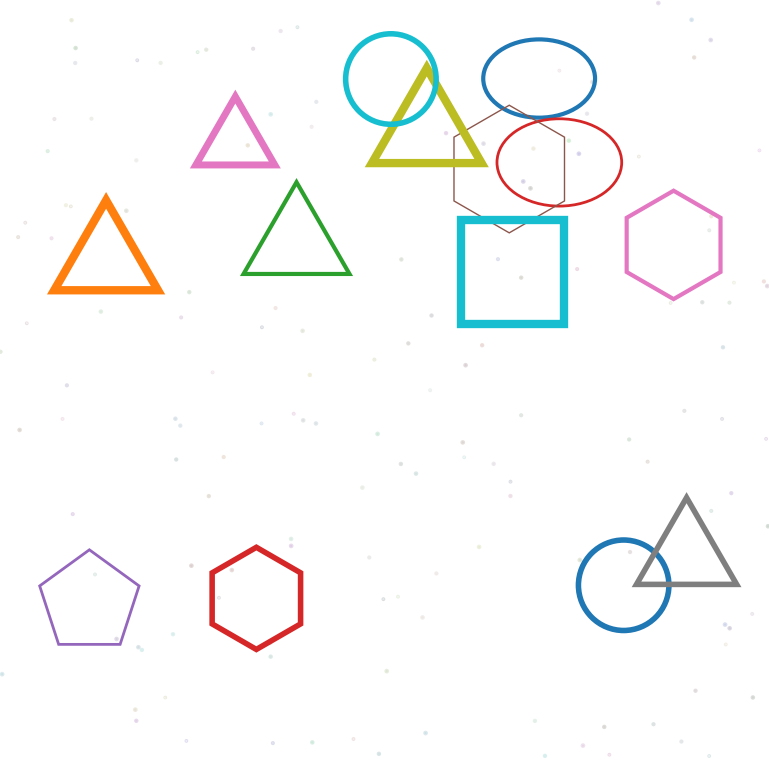[{"shape": "circle", "thickness": 2, "radius": 0.29, "center": [0.81, 0.24]}, {"shape": "oval", "thickness": 1.5, "radius": 0.36, "center": [0.7, 0.898]}, {"shape": "triangle", "thickness": 3, "radius": 0.39, "center": [0.138, 0.662]}, {"shape": "triangle", "thickness": 1.5, "radius": 0.4, "center": [0.385, 0.684]}, {"shape": "oval", "thickness": 1, "radius": 0.4, "center": [0.726, 0.789]}, {"shape": "hexagon", "thickness": 2, "radius": 0.33, "center": [0.333, 0.223]}, {"shape": "pentagon", "thickness": 1, "radius": 0.34, "center": [0.116, 0.218]}, {"shape": "hexagon", "thickness": 0.5, "radius": 0.41, "center": [0.661, 0.78]}, {"shape": "hexagon", "thickness": 1.5, "radius": 0.35, "center": [0.875, 0.682]}, {"shape": "triangle", "thickness": 2.5, "radius": 0.3, "center": [0.306, 0.815]}, {"shape": "triangle", "thickness": 2, "radius": 0.38, "center": [0.892, 0.279]}, {"shape": "triangle", "thickness": 3, "radius": 0.41, "center": [0.554, 0.829]}, {"shape": "square", "thickness": 3, "radius": 0.34, "center": [0.666, 0.647]}, {"shape": "circle", "thickness": 2, "radius": 0.29, "center": [0.508, 0.897]}]